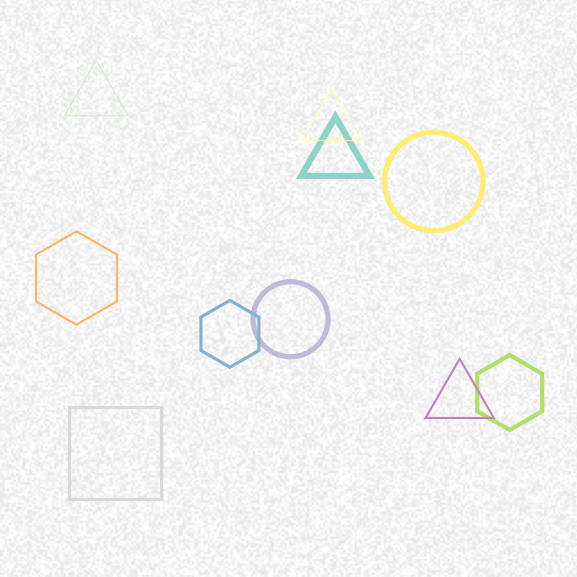[{"shape": "triangle", "thickness": 3, "radius": 0.34, "center": [0.581, 0.729]}, {"shape": "triangle", "thickness": 0.5, "radius": 0.3, "center": [0.574, 0.785]}, {"shape": "circle", "thickness": 2.5, "radius": 0.32, "center": [0.503, 0.446]}, {"shape": "hexagon", "thickness": 1.5, "radius": 0.29, "center": [0.398, 0.421]}, {"shape": "hexagon", "thickness": 1, "radius": 0.4, "center": [0.132, 0.518]}, {"shape": "hexagon", "thickness": 2, "radius": 0.32, "center": [0.883, 0.319]}, {"shape": "square", "thickness": 1.5, "radius": 0.4, "center": [0.2, 0.215]}, {"shape": "triangle", "thickness": 1, "radius": 0.34, "center": [0.796, 0.309]}, {"shape": "triangle", "thickness": 0.5, "radius": 0.32, "center": [0.167, 0.831]}, {"shape": "circle", "thickness": 2.5, "radius": 0.43, "center": [0.751, 0.685]}]